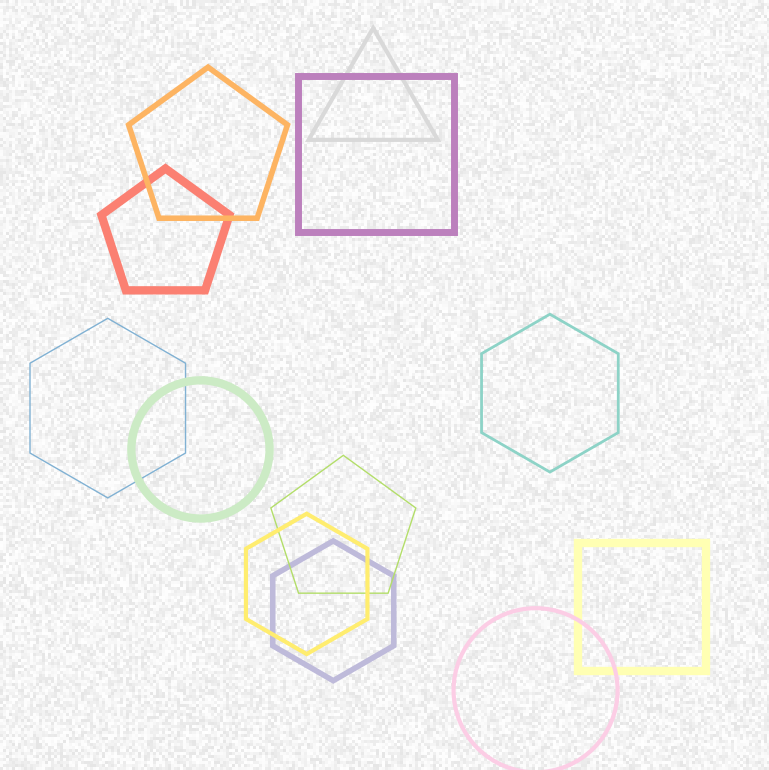[{"shape": "hexagon", "thickness": 1, "radius": 0.51, "center": [0.714, 0.489]}, {"shape": "square", "thickness": 3, "radius": 0.42, "center": [0.834, 0.212]}, {"shape": "hexagon", "thickness": 2, "radius": 0.45, "center": [0.433, 0.207]}, {"shape": "pentagon", "thickness": 3, "radius": 0.44, "center": [0.215, 0.694]}, {"shape": "hexagon", "thickness": 0.5, "radius": 0.58, "center": [0.14, 0.47]}, {"shape": "pentagon", "thickness": 2, "radius": 0.54, "center": [0.27, 0.804]}, {"shape": "pentagon", "thickness": 0.5, "radius": 0.49, "center": [0.446, 0.31]}, {"shape": "circle", "thickness": 1.5, "radius": 0.53, "center": [0.696, 0.104]}, {"shape": "triangle", "thickness": 1.5, "radius": 0.48, "center": [0.485, 0.867]}, {"shape": "square", "thickness": 2.5, "radius": 0.5, "center": [0.488, 0.8]}, {"shape": "circle", "thickness": 3, "radius": 0.45, "center": [0.26, 0.416]}, {"shape": "hexagon", "thickness": 1.5, "radius": 0.46, "center": [0.398, 0.242]}]